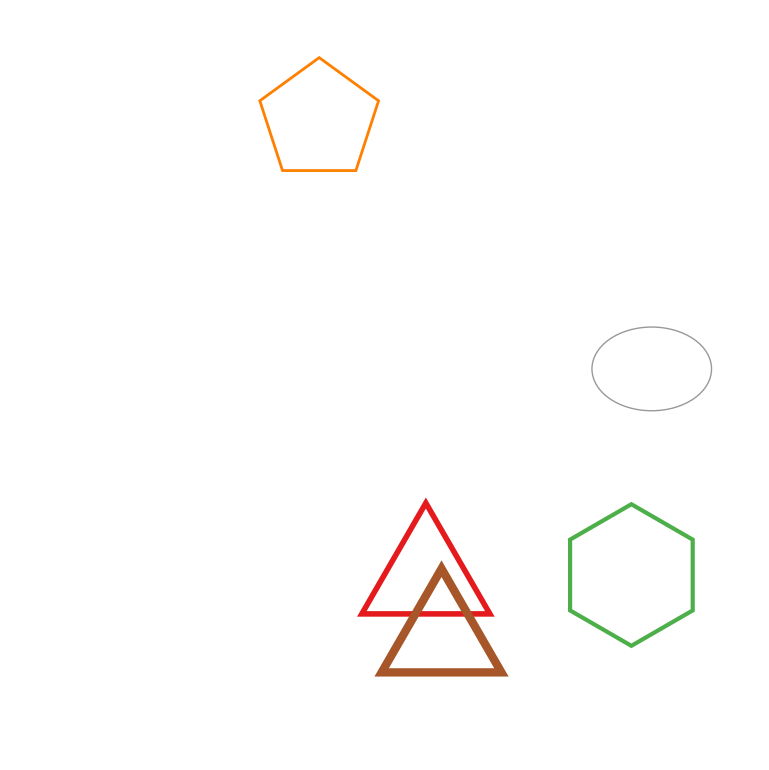[{"shape": "triangle", "thickness": 2, "radius": 0.48, "center": [0.553, 0.251]}, {"shape": "hexagon", "thickness": 1.5, "radius": 0.46, "center": [0.82, 0.253]}, {"shape": "pentagon", "thickness": 1, "radius": 0.41, "center": [0.415, 0.844]}, {"shape": "triangle", "thickness": 3, "radius": 0.45, "center": [0.573, 0.172]}, {"shape": "oval", "thickness": 0.5, "radius": 0.39, "center": [0.846, 0.521]}]